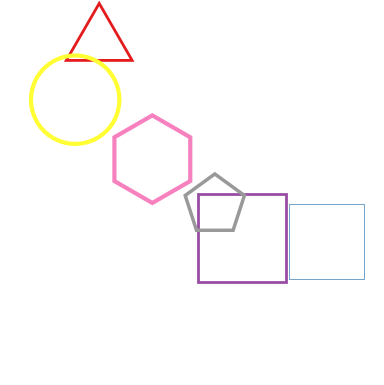[{"shape": "triangle", "thickness": 2, "radius": 0.49, "center": [0.258, 0.892]}, {"shape": "square", "thickness": 0.5, "radius": 0.49, "center": [0.848, 0.373]}, {"shape": "square", "thickness": 2, "radius": 0.57, "center": [0.628, 0.381]}, {"shape": "circle", "thickness": 3, "radius": 0.57, "center": [0.195, 0.741]}, {"shape": "hexagon", "thickness": 3, "radius": 0.57, "center": [0.396, 0.587]}, {"shape": "pentagon", "thickness": 2.5, "radius": 0.4, "center": [0.558, 0.467]}]